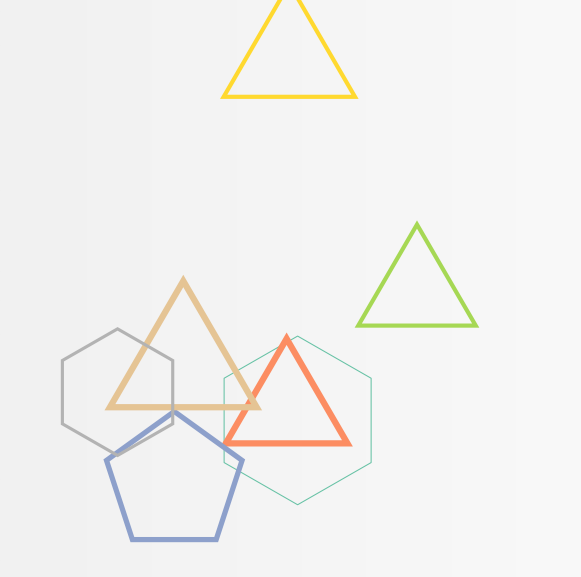[{"shape": "hexagon", "thickness": 0.5, "radius": 0.73, "center": [0.512, 0.271]}, {"shape": "triangle", "thickness": 3, "radius": 0.6, "center": [0.493, 0.292]}, {"shape": "pentagon", "thickness": 2.5, "radius": 0.61, "center": [0.3, 0.164]}, {"shape": "triangle", "thickness": 2, "radius": 0.58, "center": [0.717, 0.494]}, {"shape": "triangle", "thickness": 2, "radius": 0.65, "center": [0.498, 0.897]}, {"shape": "triangle", "thickness": 3, "radius": 0.73, "center": [0.315, 0.367]}, {"shape": "hexagon", "thickness": 1.5, "radius": 0.55, "center": [0.202, 0.32]}]